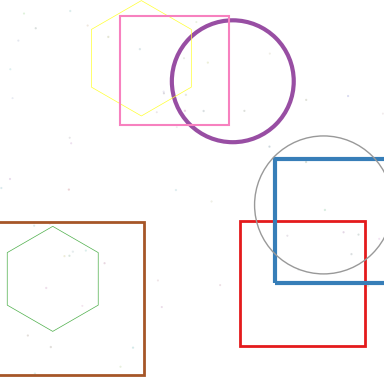[{"shape": "square", "thickness": 2, "radius": 0.81, "center": [0.786, 0.264]}, {"shape": "square", "thickness": 3, "radius": 0.81, "center": [0.876, 0.426]}, {"shape": "hexagon", "thickness": 0.5, "radius": 0.68, "center": [0.137, 0.276]}, {"shape": "circle", "thickness": 3, "radius": 0.79, "center": [0.605, 0.789]}, {"shape": "hexagon", "thickness": 0.5, "radius": 0.75, "center": [0.367, 0.849]}, {"shape": "square", "thickness": 2, "radius": 0.99, "center": [0.177, 0.225]}, {"shape": "square", "thickness": 1.5, "radius": 0.71, "center": [0.453, 0.816]}, {"shape": "circle", "thickness": 1, "radius": 0.9, "center": [0.84, 0.468]}]